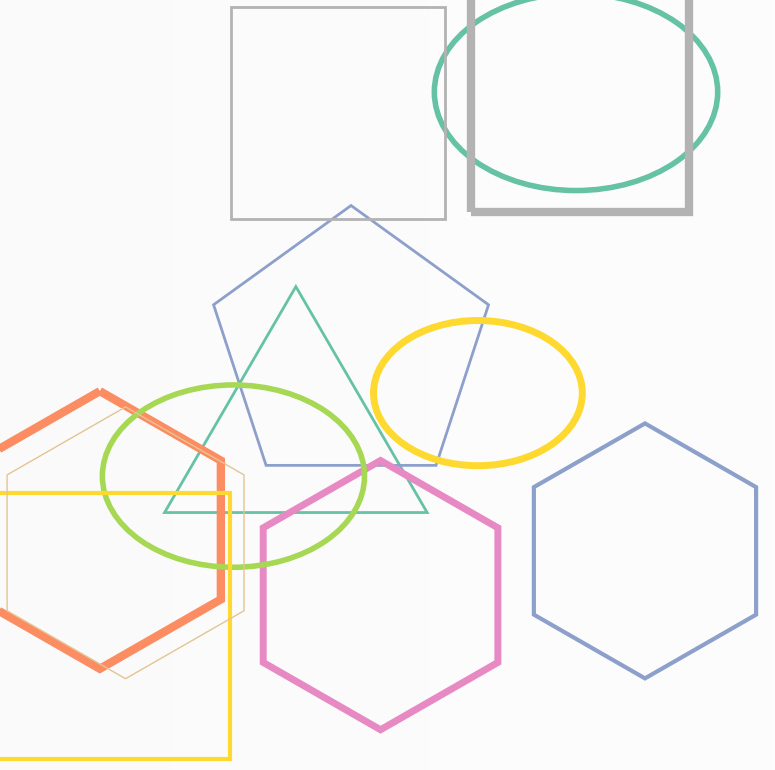[{"shape": "oval", "thickness": 2, "radius": 0.91, "center": [0.743, 0.881]}, {"shape": "triangle", "thickness": 1, "radius": 0.98, "center": [0.382, 0.432]}, {"shape": "hexagon", "thickness": 3, "radius": 0.9, "center": [0.129, 0.312]}, {"shape": "hexagon", "thickness": 1.5, "radius": 0.83, "center": [0.832, 0.285]}, {"shape": "pentagon", "thickness": 1, "radius": 0.93, "center": [0.453, 0.547]}, {"shape": "hexagon", "thickness": 2.5, "radius": 0.87, "center": [0.491, 0.227]}, {"shape": "oval", "thickness": 2, "radius": 0.85, "center": [0.301, 0.382]}, {"shape": "square", "thickness": 1.5, "radius": 0.86, "center": [0.124, 0.187]}, {"shape": "oval", "thickness": 2.5, "radius": 0.67, "center": [0.617, 0.489]}, {"shape": "hexagon", "thickness": 0.5, "radius": 0.88, "center": [0.162, 0.295]}, {"shape": "square", "thickness": 1, "radius": 0.69, "center": [0.437, 0.853]}, {"shape": "square", "thickness": 3, "radius": 0.7, "center": [0.749, 0.866]}]